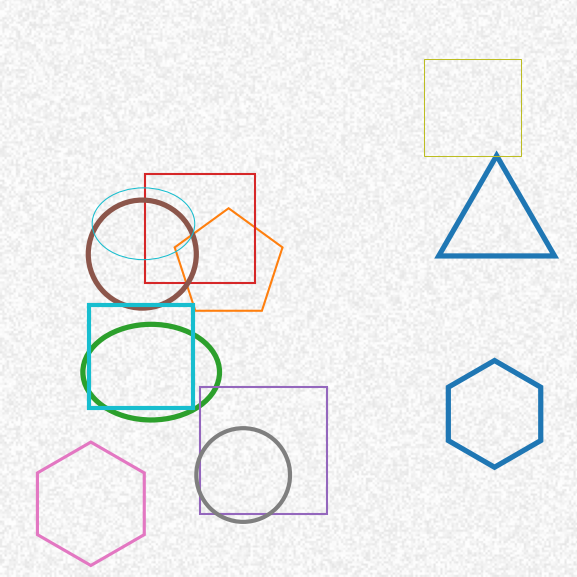[{"shape": "hexagon", "thickness": 2.5, "radius": 0.46, "center": [0.856, 0.282]}, {"shape": "triangle", "thickness": 2.5, "radius": 0.58, "center": [0.86, 0.614]}, {"shape": "pentagon", "thickness": 1, "radius": 0.49, "center": [0.396, 0.54]}, {"shape": "oval", "thickness": 2.5, "radius": 0.59, "center": [0.262, 0.355]}, {"shape": "square", "thickness": 1, "radius": 0.47, "center": [0.347, 0.604]}, {"shape": "square", "thickness": 1, "radius": 0.55, "center": [0.457, 0.219]}, {"shape": "circle", "thickness": 2.5, "radius": 0.47, "center": [0.246, 0.559]}, {"shape": "hexagon", "thickness": 1.5, "radius": 0.53, "center": [0.157, 0.127]}, {"shape": "circle", "thickness": 2, "radius": 0.41, "center": [0.421, 0.177]}, {"shape": "square", "thickness": 0.5, "radius": 0.42, "center": [0.818, 0.813]}, {"shape": "oval", "thickness": 0.5, "radius": 0.44, "center": [0.248, 0.612]}, {"shape": "square", "thickness": 2, "radius": 0.45, "center": [0.244, 0.382]}]